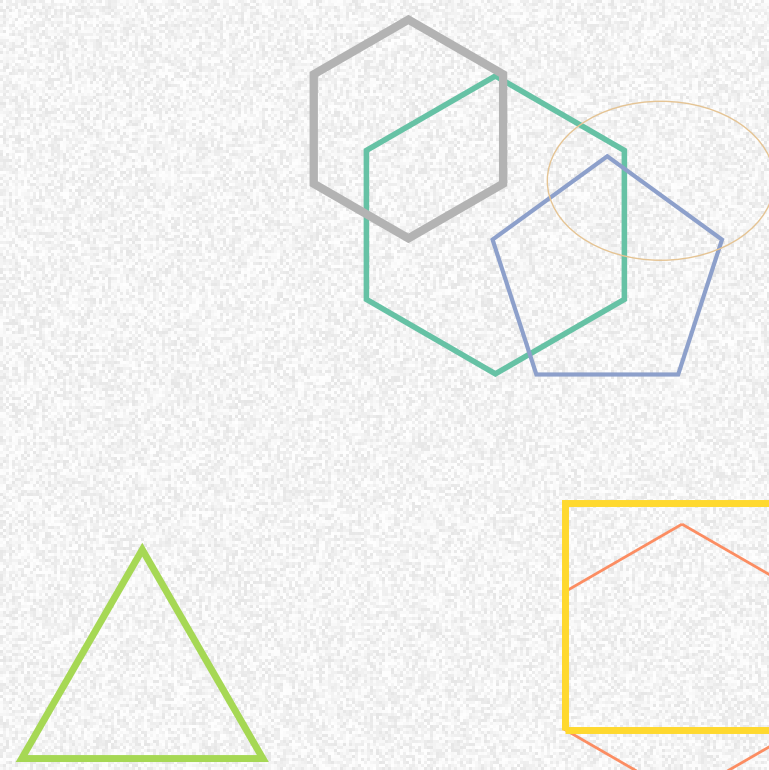[{"shape": "hexagon", "thickness": 2, "radius": 0.97, "center": [0.643, 0.708]}, {"shape": "hexagon", "thickness": 1, "radius": 0.89, "center": [0.886, 0.142]}, {"shape": "pentagon", "thickness": 1.5, "radius": 0.78, "center": [0.789, 0.64]}, {"shape": "triangle", "thickness": 2.5, "radius": 0.9, "center": [0.185, 0.105]}, {"shape": "square", "thickness": 2.5, "radius": 0.74, "center": [0.881, 0.199]}, {"shape": "oval", "thickness": 0.5, "radius": 0.74, "center": [0.858, 0.765]}, {"shape": "hexagon", "thickness": 3, "radius": 0.71, "center": [0.53, 0.832]}]